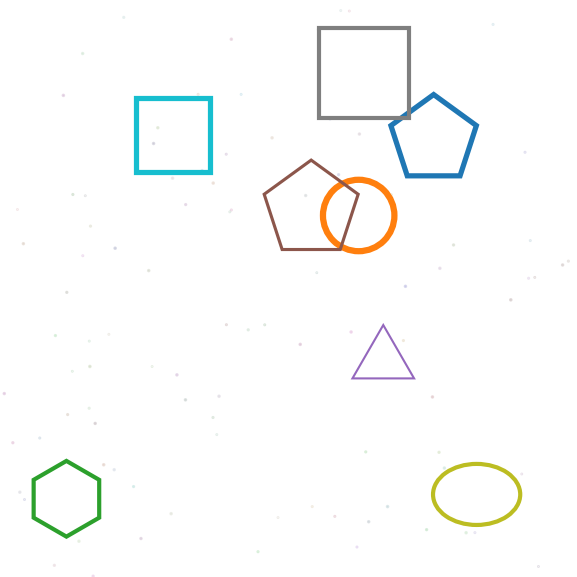[{"shape": "pentagon", "thickness": 2.5, "radius": 0.39, "center": [0.751, 0.758]}, {"shape": "circle", "thickness": 3, "radius": 0.31, "center": [0.621, 0.626]}, {"shape": "hexagon", "thickness": 2, "radius": 0.33, "center": [0.115, 0.135]}, {"shape": "triangle", "thickness": 1, "radius": 0.31, "center": [0.664, 0.375]}, {"shape": "pentagon", "thickness": 1.5, "radius": 0.43, "center": [0.539, 0.636]}, {"shape": "square", "thickness": 2, "radius": 0.39, "center": [0.631, 0.873]}, {"shape": "oval", "thickness": 2, "radius": 0.38, "center": [0.825, 0.143]}, {"shape": "square", "thickness": 2.5, "radius": 0.32, "center": [0.299, 0.765]}]